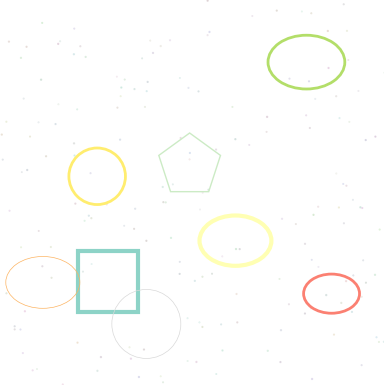[{"shape": "square", "thickness": 3, "radius": 0.39, "center": [0.28, 0.269]}, {"shape": "oval", "thickness": 3, "radius": 0.47, "center": [0.612, 0.375]}, {"shape": "oval", "thickness": 2, "radius": 0.36, "center": [0.861, 0.237]}, {"shape": "oval", "thickness": 0.5, "radius": 0.48, "center": [0.111, 0.267]}, {"shape": "oval", "thickness": 2, "radius": 0.5, "center": [0.796, 0.839]}, {"shape": "circle", "thickness": 0.5, "radius": 0.45, "center": [0.38, 0.159]}, {"shape": "pentagon", "thickness": 1, "radius": 0.42, "center": [0.493, 0.57]}, {"shape": "circle", "thickness": 2, "radius": 0.37, "center": [0.252, 0.542]}]